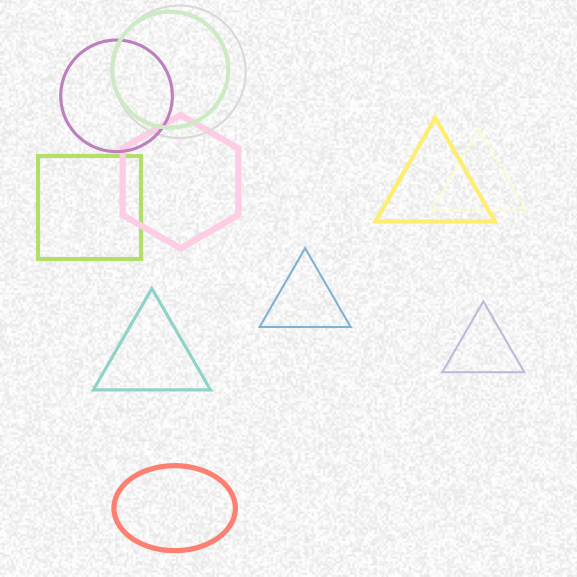[{"shape": "triangle", "thickness": 1.5, "radius": 0.59, "center": [0.263, 0.383]}, {"shape": "triangle", "thickness": 0.5, "radius": 0.48, "center": [0.829, 0.681]}, {"shape": "triangle", "thickness": 1, "radius": 0.41, "center": [0.837, 0.396]}, {"shape": "oval", "thickness": 2.5, "radius": 0.53, "center": [0.302, 0.119]}, {"shape": "triangle", "thickness": 1, "radius": 0.46, "center": [0.528, 0.478]}, {"shape": "square", "thickness": 2, "radius": 0.45, "center": [0.155, 0.641]}, {"shape": "hexagon", "thickness": 3, "radius": 0.58, "center": [0.313, 0.685]}, {"shape": "circle", "thickness": 1, "radius": 0.57, "center": [0.311, 0.875]}, {"shape": "circle", "thickness": 1.5, "radius": 0.48, "center": [0.202, 0.833]}, {"shape": "circle", "thickness": 2, "radius": 0.5, "center": [0.295, 0.879]}, {"shape": "triangle", "thickness": 2, "radius": 0.6, "center": [0.754, 0.676]}]